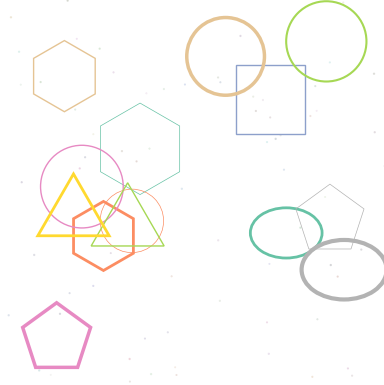[{"shape": "oval", "thickness": 2, "radius": 0.47, "center": [0.743, 0.395]}, {"shape": "hexagon", "thickness": 0.5, "radius": 0.59, "center": [0.364, 0.613]}, {"shape": "circle", "thickness": 0.5, "radius": 0.41, "center": [0.343, 0.426]}, {"shape": "hexagon", "thickness": 2, "radius": 0.45, "center": [0.269, 0.387]}, {"shape": "square", "thickness": 1, "radius": 0.45, "center": [0.703, 0.742]}, {"shape": "circle", "thickness": 1, "radius": 0.54, "center": [0.213, 0.515]}, {"shape": "pentagon", "thickness": 2.5, "radius": 0.46, "center": [0.147, 0.121]}, {"shape": "circle", "thickness": 1.5, "radius": 0.52, "center": [0.848, 0.893]}, {"shape": "triangle", "thickness": 1, "radius": 0.55, "center": [0.332, 0.416]}, {"shape": "triangle", "thickness": 2, "radius": 0.54, "center": [0.191, 0.441]}, {"shape": "hexagon", "thickness": 1, "radius": 0.46, "center": [0.167, 0.802]}, {"shape": "circle", "thickness": 2.5, "radius": 0.5, "center": [0.586, 0.854]}, {"shape": "pentagon", "thickness": 0.5, "radius": 0.47, "center": [0.857, 0.429]}, {"shape": "oval", "thickness": 3, "radius": 0.55, "center": [0.894, 0.299]}]